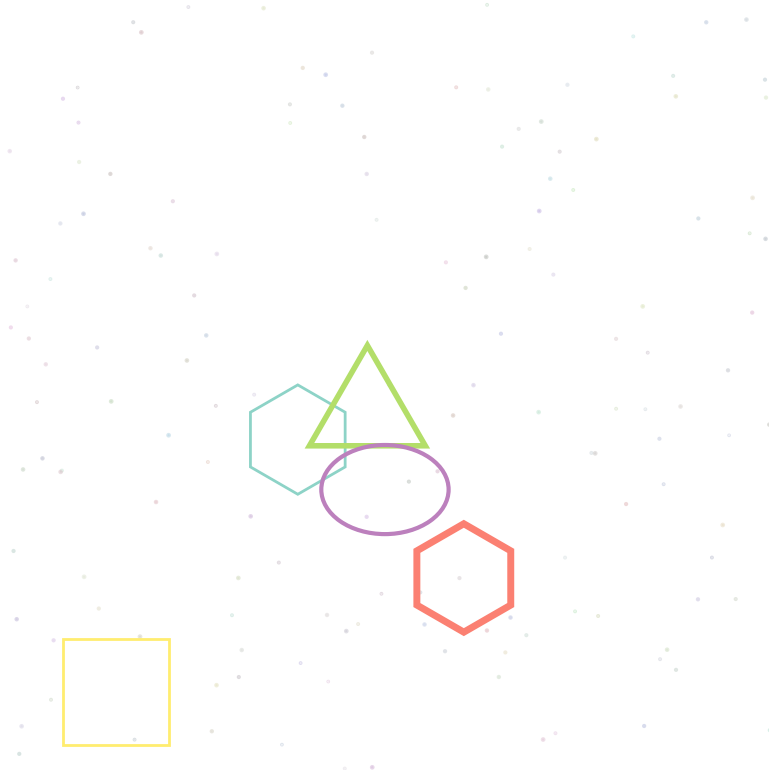[{"shape": "hexagon", "thickness": 1, "radius": 0.36, "center": [0.387, 0.429]}, {"shape": "hexagon", "thickness": 2.5, "radius": 0.35, "center": [0.602, 0.249]}, {"shape": "triangle", "thickness": 2, "radius": 0.43, "center": [0.477, 0.464]}, {"shape": "oval", "thickness": 1.5, "radius": 0.41, "center": [0.5, 0.364]}, {"shape": "square", "thickness": 1, "radius": 0.34, "center": [0.151, 0.101]}]